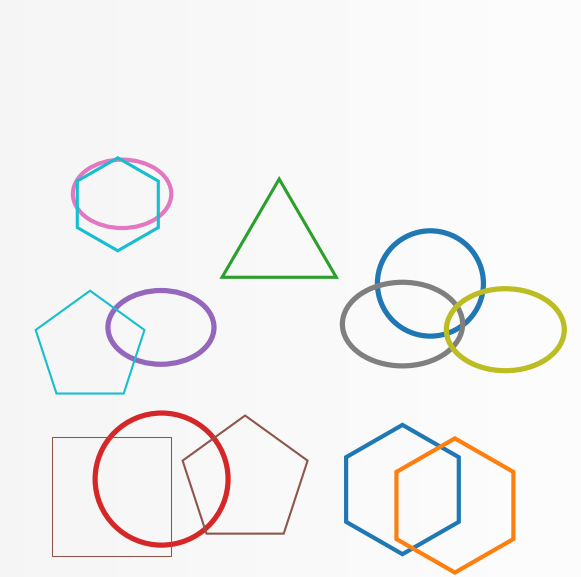[{"shape": "hexagon", "thickness": 2, "radius": 0.56, "center": [0.692, 0.151]}, {"shape": "circle", "thickness": 2.5, "radius": 0.46, "center": [0.741, 0.508]}, {"shape": "hexagon", "thickness": 2, "radius": 0.58, "center": [0.783, 0.124]}, {"shape": "triangle", "thickness": 1.5, "radius": 0.57, "center": [0.48, 0.576]}, {"shape": "circle", "thickness": 2.5, "radius": 0.57, "center": [0.278, 0.17]}, {"shape": "oval", "thickness": 2.5, "radius": 0.46, "center": [0.277, 0.432]}, {"shape": "square", "thickness": 0.5, "radius": 0.51, "center": [0.192, 0.139]}, {"shape": "pentagon", "thickness": 1, "radius": 0.57, "center": [0.422, 0.167]}, {"shape": "oval", "thickness": 2, "radius": 0.42, "center": [0.21, 0.663]}, {"shape": "oval", "thickness": 2.5, "radius": 0.52, "center": [0.692, 0.438]}, {"shape": "oval", "thickness": 2.5, "radius": 0.51, "center": [0.869, 0.428]}, {"shape": "hexagon", "thickness": 1.5, "radius": 0.4, "center": [0.203, 0.645]}, {"shape": "pentagon", "thickness": 1, "radius": 0.49, "center": [0.155, 0.397]}]